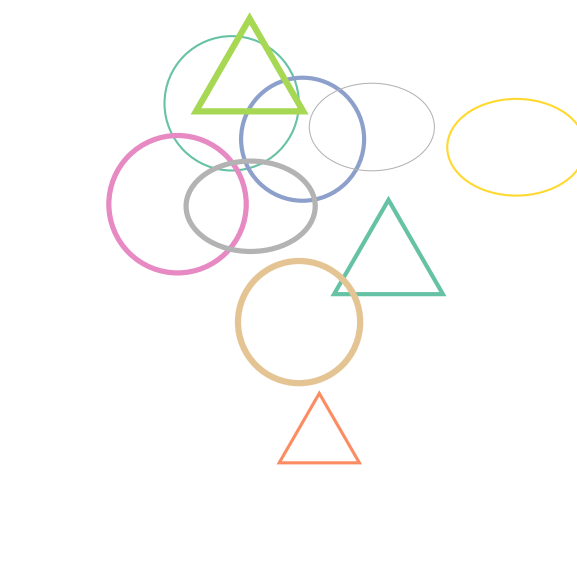[{"shape": "circle", "thickness": 1, "radius": 0.58, "center": [0.401, 0.82]}, {"shape": "triangle", "thickness": 2, "radius": 0.54, "center": [0.673, 0.544]}, {"shape": "triangle", "thickness": 1.5, "radius": 0.4, "center": [0.553, 0.238]}, {"shape": "circle", "thickness": 2, "radius": 0.53, "center": [0.524, 0.758]}, {"shape": "circle", "thickness": 2.5, "radius": 0.59, "center": [0.307, 0.646]}, {"shape": "triangle", "thickness": 3, "radius": 0.54, "center": [0.432, 0.86]}, {"shape": "oval", "thickness": 1, "radius": 0.6, "center": [0.894, 0.744]}, {"shape": "circle", "thickness": 3, "radius": 0.53, "center": [0.518, 0.441]}, {"shape": "oval", "thickness": 2.5, "radius": 0.56, "center": [0.434, 0.642]}, {"shape": "oval", "thickness": 0.5, "radius": 0.54, "center": [0.644, 0.779]}]